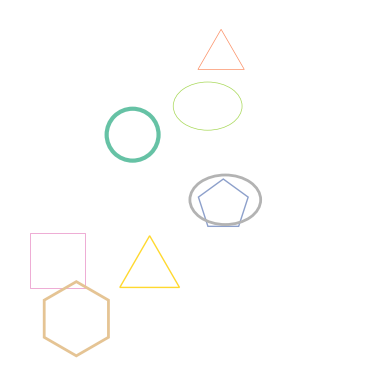[{"shape": "circle", "thickness": 3, "radius": 0.34, "center": [0.344, 0.65]}, {"shape": "triangle", "thickness": 0.5, "radius": 0.35, "center": [0.574, 0.854]}, {"shape": "pentagon", "thickness": 1, "radius": 0.34, "center": [0.58, 0.467]}, {"shape": "square", "thickness": 0.5, "radius": 0.36, "center": [0.15, 0.324]}, {"shape": "oval", "thickness": 0.5, "radius": 0.45, "center": [0.539, 0.724]}, {"shape": "triangle", "thickness": 1, "radius": 0.45, "center": [0.389, 0.298]}, {"shape": "hexagon", "thickness": 2, "radius": 0.48, "center": [0.198, 0.172]}, {"shape": "oval", "thickness": 2, "radius": 0.46, "center": [0.585, 0.481]}]